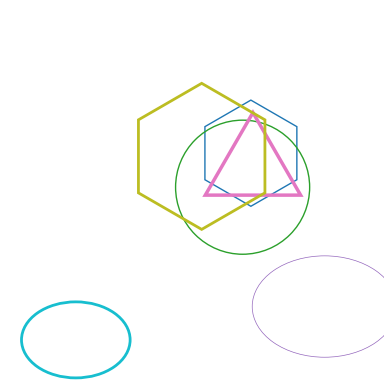[{"shape": "hexagon", "thickness": 1, "radius": 0.69, "center": [0.652, 0.602]}, {"shape": "circle", "thickness": 1, "radius": 0.87, "center": [0.63, 0.514]}, {"shape": "oval", "thickness": 0.5, "radius": 0.94, "center": [0.843, 0.204]}, {"shape": "triangle", "thickness": 2.5, "radius": 0.71, "center": [0.657, 0.565]}, {"shape": "hexagon", "thickness": 2, "radius": 0.95, "center": [0.524, 0.594]}, {"shape": "oval", "thickness": 2, "radius": 0.71, "center": [0.197, 0.117]}]